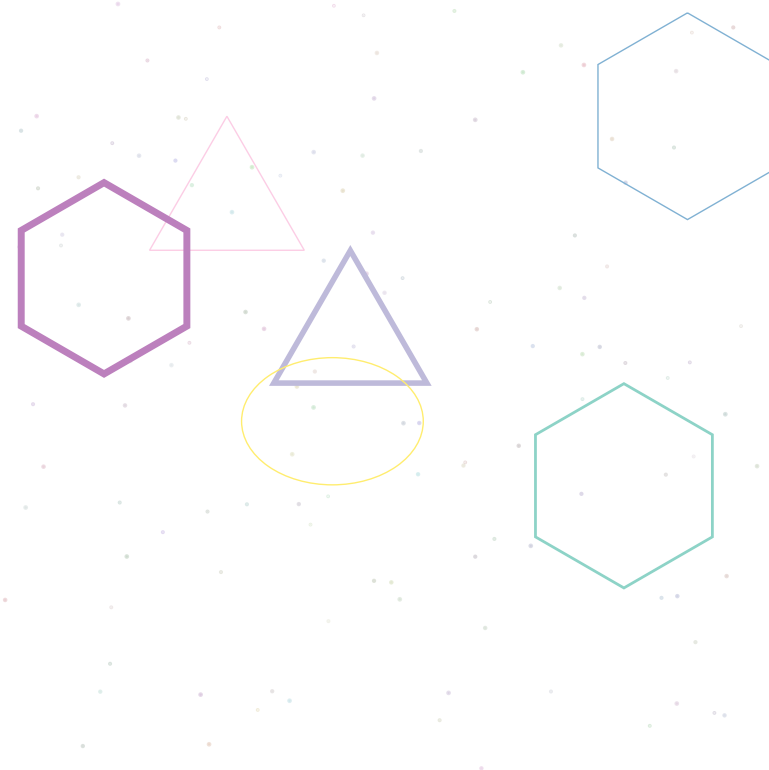[{"shape": "hexagon", "thickness": 1, "radius": 0.66, "center": [0.81, 0.369]}, {"shape": "triangle", "thickness": 2, "radius": 0.57, "center": [0.455, 0.56]}, {"shape": "hexagon", "thickness": 0.5, "radius": 0.67, "center": [0.893, 0.849]}, {"shape": "triangle", "thickness": 0.5, "radius": 0.58, "center": [0.295, 0.733]}, {"shape": "hexagon", "thickness": 2.5, "radius": 0.62, "center": [0.135, 0.639]}, {"shape": "oval", "thickness": 0.5, "radius": 0.59, "center": [0.432, 0.453]}]